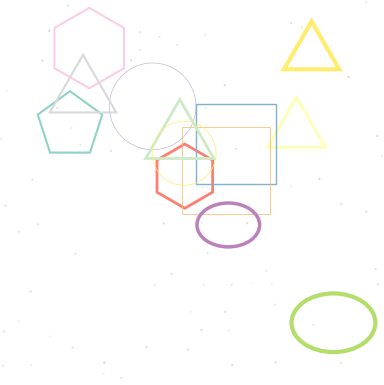[{"shape": "pentagon", "thickness": 1.5, "radius": 0.44, "center": [0.182, 0.675]}, {"shape": "triangle", "thickness": 2, "radius": 0.43, "center": [0.77, 0.66]}, {"shape": "circle", "thickness": 0.5, "radius": 0.56, "center": [0.396, 0.724]}, {"shape": "hexagon", "thickness": 2, "radius": 0.42, "center": [0.48, 0.543]}, {"shape": "square", "thickness": 1, "radius": 0.52, "center": [0.614, 0.625]}, {"shape": "square", "thickness": 0.5, "radius": 0.57, "center": [0.588, 0.557]}, {"shape": "oval", "thickness": 3, "radius": 0.54, "center": [0.866, 0.162]}, {"shape": "hexagon", "thickness": 1.5, "radius": 0.52, "center": [0.232, 0.875]}, {"shape": "triangle", "thickness": 1.5, "radius": 0.5, "center": [0.216, 0.758]}, {"shape": "oval", "thickness": 2.5, "radius": 0.41, "center": [0.593, 0.416]}, {"shape": "triangle", "thickness": 2, "radius": 0.51, "center": [0.467, 0.639]}, {"shape": "circle", "thickness": 0.5, "radius": 0.42, "center": [0.478, 0.602]}, {"shape": "triangle", "thickness": 3, "radius": 0.41, "center": [0.809, 0.862]}]